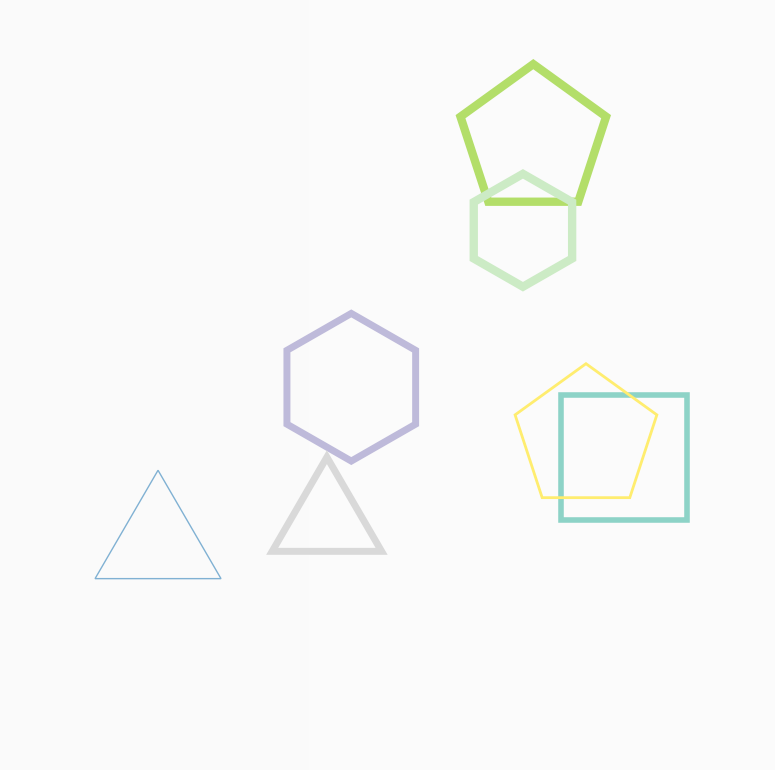[{"shape": "square", "thickness": 2, "radius": 0.41, "center": [0.805, 0.406]}, {"shape": "hexagon", "thickness": 2.5, "radius": 0.48, "center": [0.453, 0.497]}, {"shape": "triangle", "thickness": 0.5, "radius": 0.47, "center": [0.204, 0.295]}, {"shape": "pentagon", "thickness": 3, "radius": 0.49, "center": [0.688, 0.818]}, {"shape": "triangle", "thickness": 2.5, "radius": 0.41, "center": [0.422, 0.325]}, {"shape": "hexagon", "thickness": 3, "radius": 0.37, "center": [0.675, 0.701]}, {"shape": "pentagon", "thickness": 1, "radius": 0.48, "center": [0.756, 0.431]}]